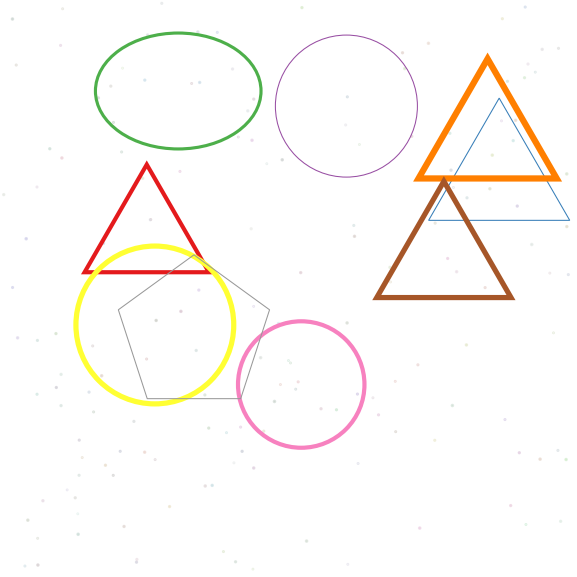[{"shape": "triangle", "thickness": 2, "radius": 0.62, "center": [0.254, 0.59]}, {"shape": "triangle", "thickness": 0.5, "radius": 0.71, "center": [0.864, 0.688]}, {"shape": "oval", "thickness": 1.5, "radius": 0.72, "center": [0.309, 0.842]}, {"shape": "circle", "thickness": 0.5, "radius": 0.61, "center": [0.6, 0.815]}, {"shape": "triangle", "thickness": 3, "radius": 0.69, "center": [0.844, 0.759]}, {"shape": "circle", "thickness": 2.5, "radius": 0.68, "center": [0.268, 0.436]}, {"shape": "triangle", "thickness": 2.5, "radius": 0.67, "center": [0.769, 0.551]}, {"shape": "circle", "thickness": 2, "radius": 0.55, "center": [0.522, 0.333]}, {"shape": "pentagon", "thickness": 0.5, "radius": 0.69, "center": [0.336, 0.42]}]